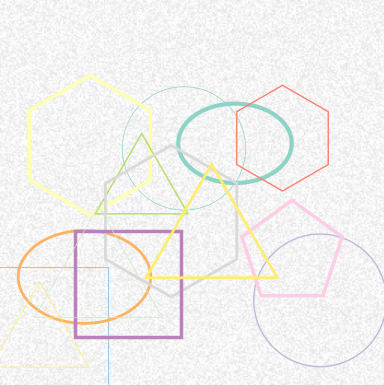[{"shape": "circle", "thickness": 0.5, "radius": 0.8, "center": [0.478, 0.615]}, {"shape": "oval", "thickness": 3, "radius": 0.74, "center": [0.61, 0.628]}, {"shape": "hexagon", "thickness": 2.5, "radius": 0.91, "center": [0.234, 0.623]}, {"shape": "circle", "thickness": 1, "radius": 0.86, "center": [0.831, 0.22]}, {"shape": "hexagon", "thickness": 1, "radius": 0.69, "center": [0.734, 0.641]}, {"shape": "square", "thickness": 0.5, "radius": 0.78, "center": [0.124, 0.15]}, {"shape": "oval", "thickness": 2, "radius": 0.86, "center": [0.219, 0.281]}, {"shape": "triangle", "thickness": 1, "radius": 0.7, "center": [0.368, 0.514]}, {"shape": "pentagon", "thickness": 2.5, "radius": 0.69, "center": [0.758, 0.343]}, {"shape": "hexagon", "thickness": 2, "radius": 0.98, "center": [0.445, 0.426]}, {"shape": "square", "thickness": 2.5, "radius": 0.69, "center": [0.333, 0.263]}, {"shape": "triangle", "thickness": 0.5, "radius": 0.96, "center": [0.256, 0.272]}, {"shape": "triangle", "thickness": 0.5, "radius": 0.74, "center": [0.103, 0.12]}, {"shape": "triangle", "thickness": 2, "radius": 0.98, "center": [0.55, 0.377]}]